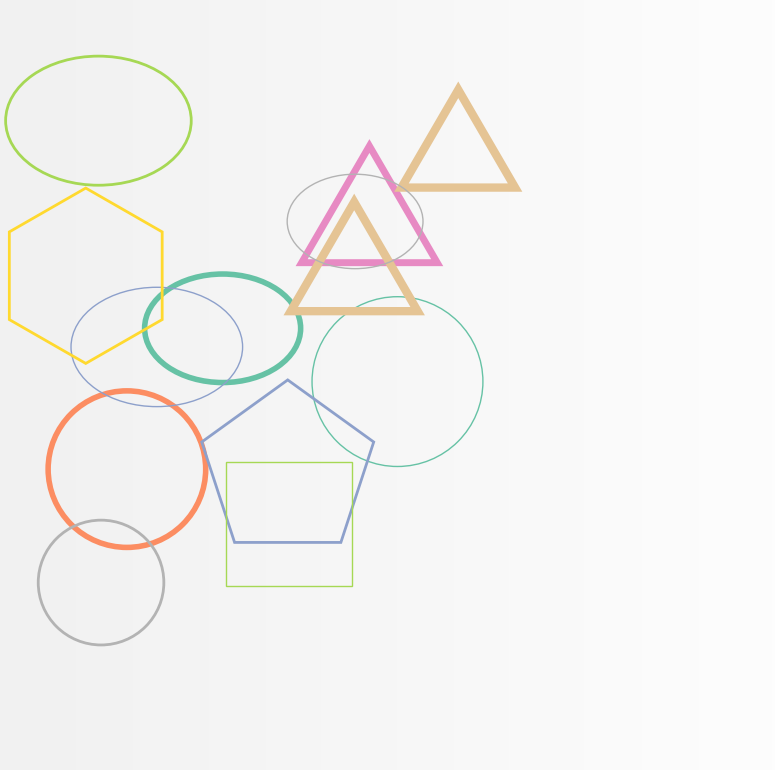[{"shape": "circle", "thickness": 0.5, "radius": 0.55, "center": [0.513, 0.504]}, {"shape": "oval", "thickness": 2, "radius": 0.5, "center": [0.287, 0.574]}, {"shape": "circle", "thickness": 2, "radius": 0.51, "center": [0.164, 0.391]}, {"shape": "pentagon", "thickness": 1, "radius": 0.58, "center": [0.371, 0.39]}, {"shape": "oval", "thickness": 0.5, "radius": 0.55, "center": [0.202, 0.549]}, {"shape": "triangle", "thickness": 2.5, "radius": 0.5, "center": [0.477, 0.709]}, {"shape": "square", "thickness": 0.5, "radius": 0.4, "center": [0.373, 0.32]}, {"shape": "oval", "thickness": 1, "radius": 0.6, "center": [0.127, 0.843]}, {"shape": "hexagon", "thickness": 1, "radius": 0.57, "center": [0.111, 0.642]}, {"shape": "triangle", "thickness": 3, "radius": 0.47, "center": [0.457, 0.643]}, {"shape": "triangle", "thickness": 3, "radius": 0.42, "center": [0.591, 0.799]}, {"shape": "oval", "thickness": 0.5, "radius": 0.44, "center": [0.458, 0.712]}, {"shape": "circle", "thickness": 1, "radius": 0.41, "center": [0.13, 0.243]}]